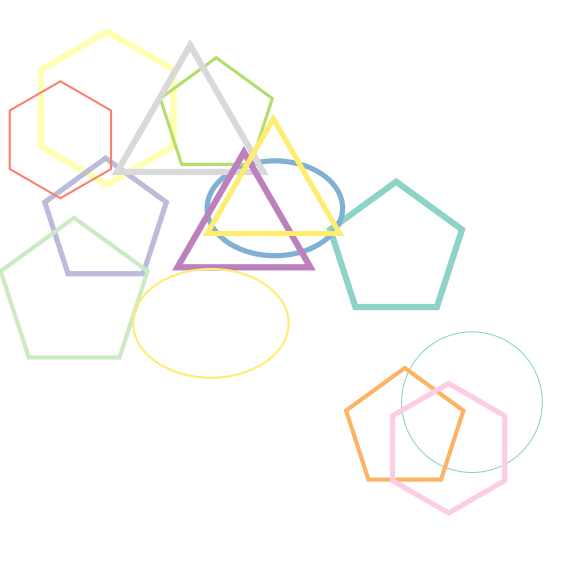[{"shape": "circle", "thickness": 0.5, "radius": 0.61, "center": [0.817, 0.303]}, {"shape": "pentagon", "thickness": 3, "radius": 0.6, "center": [0.686, 0.565]}, {"shape": "hexagon", "thickness": 3, "radius": 0.66, "center": [0.185, 0.812]}, {"shape": "pentagon", "thickness": 2.5, "radius": 0.55, "center": [0.183, 0.615]}, {"shape": "hexagon", "thickness": 1, "radius": 0.51, "center": [0.105, 0.757]}, {"shape": "oval", "thickness": 2.5, "radius": 0.59, "center": [0.476, 0.638]}, {"shape": "pentagon", "thickness": 2, "radius": 0.53, "center": [0.701, 0.255]}, {"shape": "pentagon", "thickness": 1.5, "radius": 0.51, "center": [0.375, 0.797]}, {"shape": "hexagon", "thickness": 2.5, "radius": 0.56, "center": [0.777, 0.223]}, {"shape": "triangle", "thickness": 3, "radius": 0.73, "center": [0.329, 0.775]}, {"shape": "triangle", "thickness": 3, "radius": 0.66, "center": [0.422, 0.603]}, {"shape": "pentagon", "thickness": 2, "radius": 0.67, "center": [0.128, 0.488]}, {"shape": "oval", "thickness": 1, "radius": 0.67, "center": [0.365, 0.439]}, {"shape": "triangle", "thickness": 2.5, "radius": 0.66, "center": [0.473, 0.661]}]